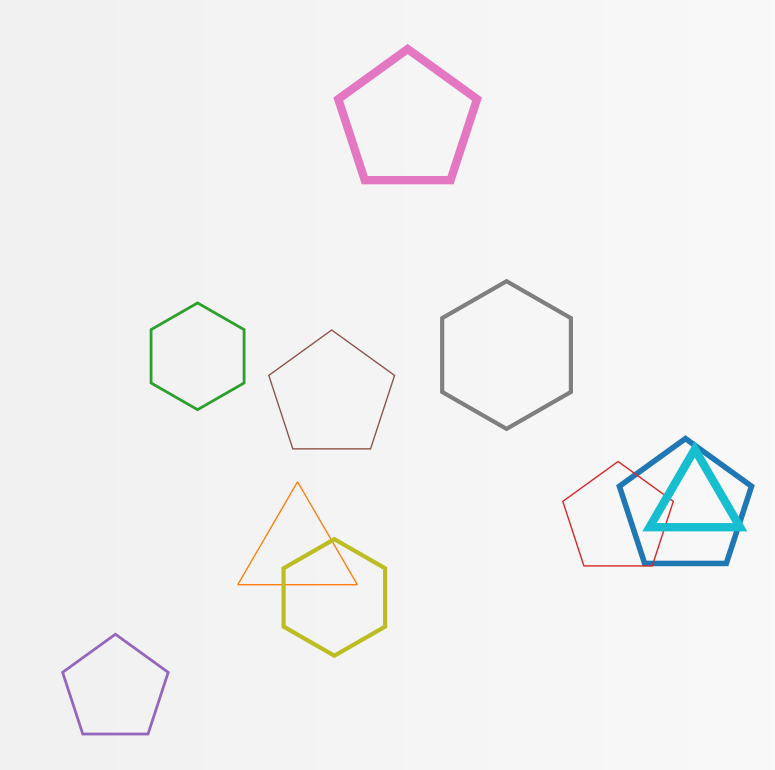[{"shape": "pentagon", "thickness": 2, "radius": 0.45, "center": [0.884, 0.341]}, {"shape": "triangle", "thickness": 0.5, "radius": 0.45, "center": [0.384, 0.285]}, {"shape": "hexagon", "thickness": 1, "radius": 0.35, "center": [0.255, 0.537]}, {"shape": "pentagon", "thickness": 0.5, "radius": 0.37, "center": [0.798, 0.326]}, {"shape": "pentagon", "thickness": 1, "radius": 0.36, "center": [0.149, 0.105]}, {"shape": "pentagon", "thickness": 0.5, "radius": 0.43, "center": [0.428, 0.486]}, {"shape": "pentagon", "thickness": 3, "radius": 0.47, "center": [0.526, 0.842]}, {"shape": "hexagon", "thickness": 1.5, "radius": 0.48, "center": [0.654, 0.539]}, {"shape": "hexagon", "thickness": 1.5, "radius": 0.38, "center": [0.431, 0.224]}, {"shape": "triangle", "thickness": 3, "radius": 0.34, "center": [0.897, 0.349]}]